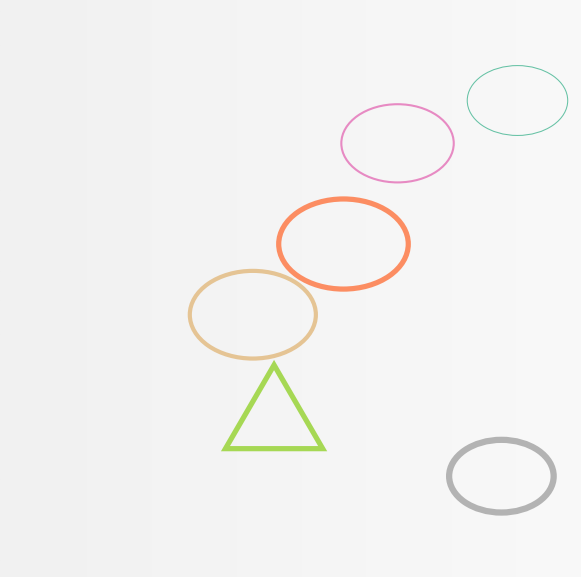[{"shape": "oval", "thickness": 0.5, "radius": 0.43, "center": [0.89, 0.825]}, {"shape": "oval", "thickness": 2.5, "radius": 0.56, "center": [0.591, 0.577]}, {"shape": "oval", "thickness": 1, "radius": 0.48, "center": [0.684, 0.751]}, {"shape": "triangle", "thickness": 2.5, "radius": 0.48, "center": [0.472, 0.271]}, {"shape": "oval", "thickness": 2, "radius": 0.54, "center": [0.435, 0.454]}, {"shape": "oval", "thickness": 3, "radius": 0.45, "center": [0.863, 0.175]}]